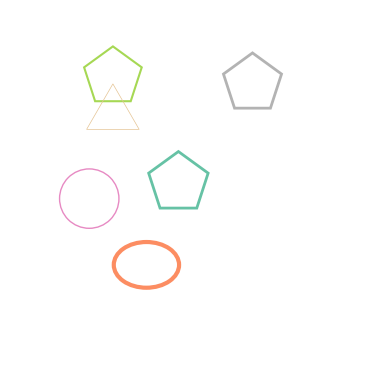[{"shape": "pentagon", "thickness": 2, "radius": 0.41, "center": [0.463, 0.525]}, {"shape": "oval", "thickness": 3, "radius": 0.42, "center": [0.38, 0.312]}, {"shape": "circle", "thickness": 1, "radius": 0.39, "center": [0.232, 0.484]}, {"shape": "pentagon", "thickness": 1.5, "radius": 0.39, "center": [0.293, 0.801]}, {"shape": "triangle", "thickness": 0.5, "radius": 0.39, "center": [0.293, 0.703]}, {"shape": "pentagon", "thickness": 2, "radius": 0.4, "center": [0.656, 0.783]}]